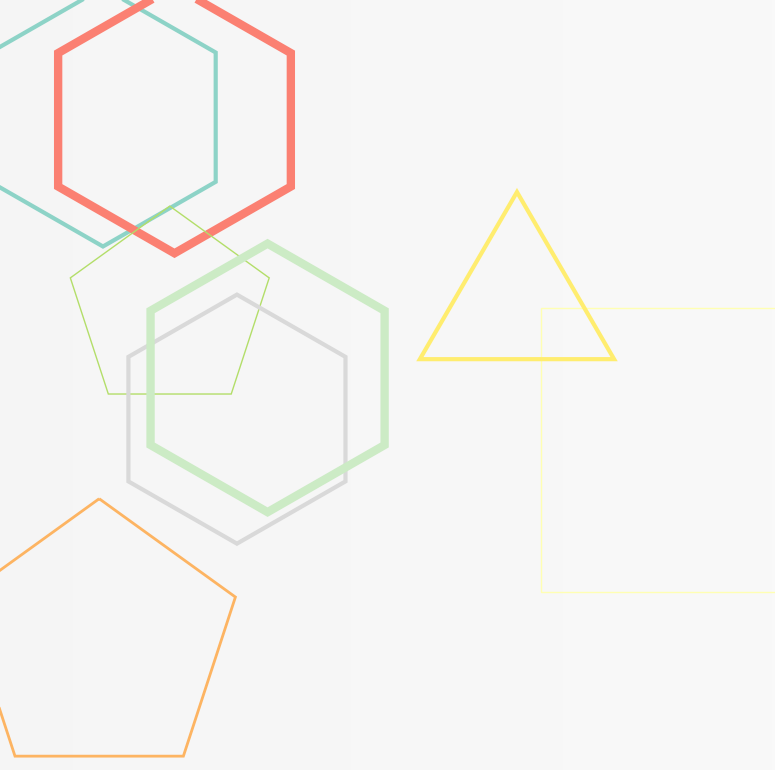[{"shape": "hexagon", "thickness": 1.5, "radius": 0.84, "center": [0.133, 0.848]}, {"shape": "square", "thickness": 0.5, "radius": 0.92, "center": [0.882, 0.416]}, {"shape": "hexagon", "thickness": 3, "radius": 0.87, "center": [0.225, 0.844]}, {"shape": "pentagon", "thickness": 1, "radius": 0.92, "center": [0.128, 0.168]}, {"shape": "pentagon", "thickness": 0.5, "radius": 0.67, "center": [0.219, 0.597]}, {"shape": "hexagon", "thickness": 1.5, "radius": 0.81, "center": [0.306, 0.456]}, {"shape": "hexagon", "thickness": 3, "radius": 0.87, "center": [0.345, 0.509]}, {"shape": "triangle", "thickness": 1.5, "radius": 0.72, "center": [0.667, 0.606]}]